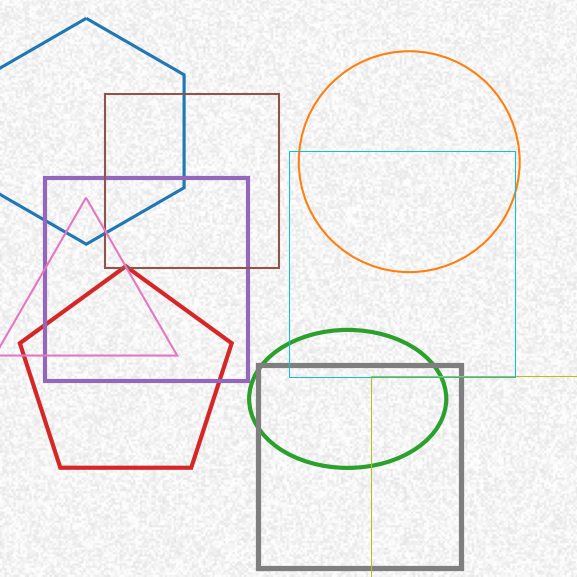[{"shape": "hexagon", "thickness": 1.5, "radius": 0.98, "center": [0.149, 0.772]}, {"shape": "circle", "thickness": 1, "radius": 0.96, "center": [0.709, 0.719]}, {"shape": "oval", "thickness": 2, "radius": 0.85, "center": [0.602, 0.308]}, {"shape": "pentagon", "thickness": 2, "radius": 0.96, "center": [0.218, 0.345]}, {"shape": "square", "thickness": 2, "radius": 0.88, "center": [0.254, 0.515]}, {"shape": "square", "thickness": 1, "radius": 0.75, "center": [0.332, 0.686]}, {"shape": "triangle", "thickness": 1, "radius": 0.91, "center": [0.149, 0.475]}, {"shape": "square", "thickness": 2.5, "radius": 0.88, "center": [0.622, 0.192]}, {"shape": "square", "thickness": 0.5, "radius": 0.94, "center": [0.831, 0.16]}, {"shape": "square", "thickness": 0.5, "radius": 0.98, "center": [0.697, 0.542]}]